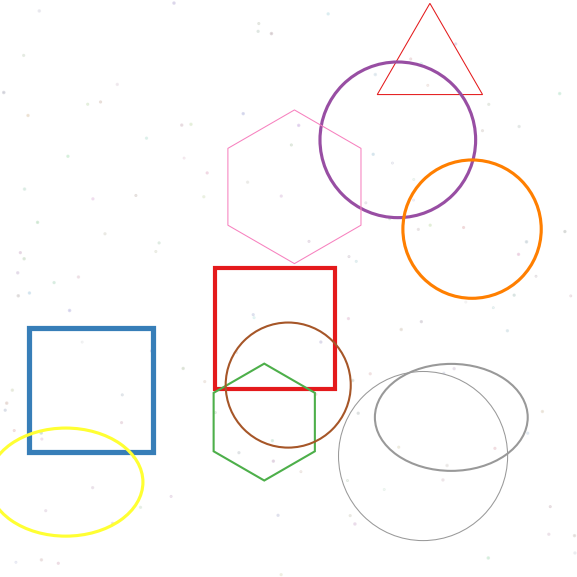[{"shape": "triangle", "thickness": 0.5, "radius": 0.53, "center": [0.744, 0.888]}, {"shape": "square", "thickness": 2, "radius": 0.52, "center": [0.476, 0.431]}, {"shape": "square", "thickness": 2.5, "radius": 0.54, "center": [0.157, 0.323]}, {"shape": "hexagon", "thickness": 1, "radius": 0.51, "center": [0.458, 0.268]}, {"shape": "circle", "thickness": 1.5, "radius": 0.67, "center": [0.689, 0.757]}, {"shape": "circle", "thickness": 1.5, "radius": 0.6, "center": [0.817, 0.602]}, {"shape": "oval", "thickness": 1.5, "radius": 0.67, "center": [0.114, 0.164]}, {"shape": "circle", "thickness": 1, "radius": 0.54, "center": [0.499, 0.332]}, {"shape": "hexagon", "thickness": 0.5, "radius": 0.67, "center": [0.51, 0.676]}, {"shape": "oval", "thickness": 1, "radius": 0.66, "center": [0.781, 0.276]}, {"shape": "circle", "thickness": 0.5, "radius": 0.73, "center": [0.733, 0.209]}]